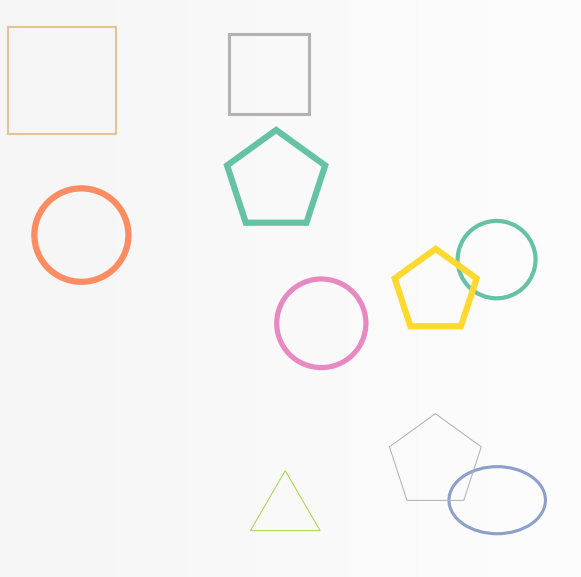[{"shape": "pentagon", "thickness": 3, "radius": 0.44, "center": [0.475, 0.685]}, {"shape": "circle", "thickness": 2, "radius": 0.33, "center": [0.854, 0.55]}, {"shape": "circle", "thickness": 3, "radius": 0.4, "center": [0.14, 0.592]}, {"shape": "oval", "thickness": 1.5, "radius": 0.41, "center": [0.855, 0.133]}, {"shape": "circle", "thickness": 2.5, "radius": 0.38, "center": [0.553, 0.439]}, {"shape": "triangle", "thickness": 0.5, "radius": 0.35, "center": [0.491, 0.115]}, {"shape": "pentagon", "thickness": 3, "radius": 0.37, "center": [0.75, 0.494]}, {"shape": "square", "thickness": 1, "radius": 0.46, "center": [0.107, 0.86]}, {"shape": "pentagon", "thickness": 0.5, "radius": 0.42, "center": [0.749, 0.2]}, {"shape": "square", "thickness": 1.5, "radius": 0.35, "center": [0.463, 0.871]}]